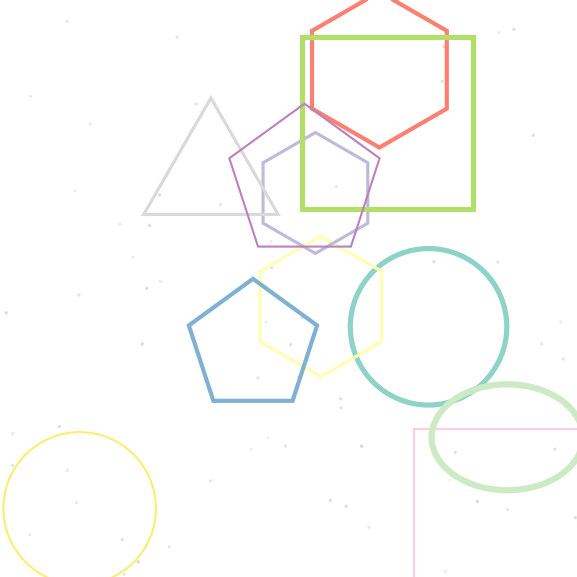[{"shape": "circle", "thickness": 2.5, "radius": 0.68, "center": [0.742, 0.433]}, {"shape": "hexagon", "thickness": 1.5, "radius": 0.61, "center": [0.556, 0.468]}, {"shape": "hexagon", "thickness": 1.5, "radius": 0.52, "center": [0.546, 0.665]}, {"shape": "hexagon", "thickness": 2, "radius": 0.67, "center": [0.657, 0.878]}, {"shape": "pentagon", "thickness": 2, "radius": 0.58, "center": [0.438, 0.4]}, {"shape": "square", "thickness": 2.5, "radius": 0.74, "center": [0.671, 0.786]}, {"shape": "square", "thickness": 1, "radius": 0.74, "center": [0.864, 0.108]}, {"shape": "triangle", "thickness": 1.5, "radius": 0.67, "center": [0.365, 0.695]}, {"shape": "pentagon", "thickness": 1, "radius": 0.68, "center": [0.527, 0.683]}, {"shape": "oval", "thickness": 3, "radius": 0.65, "center": [0.878, 0.242]}, {"shape": "circle", "thickness": 1, "radius": 0.66, "center": [0.138, 0.119]}]